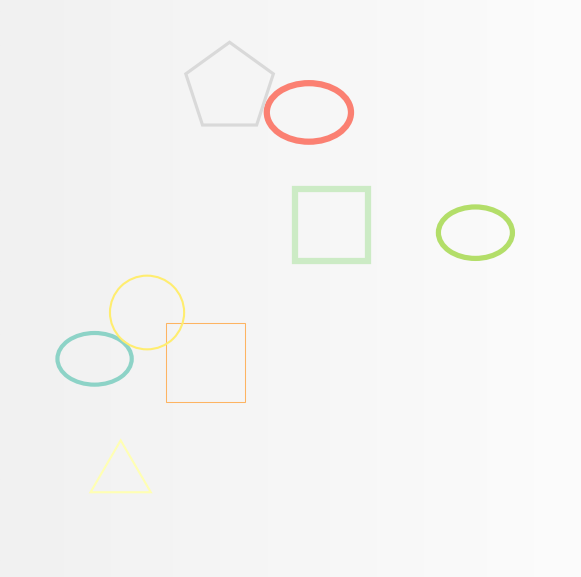[{"shape": "oval", "thickness": 2, "radius": 0.32, "center": [0.163, 0.378]}, {"shape": "triangle", "thickness": 1, "radius": 0.3, "center": [0.208, 0.177]}, {"shape": "oval", "thickness": 3, "radius": 0.36, "center": [0.531, 0.804]}, {"shape": "square", "thickness": 0.5, "radius": 0.34, "center": [0.354, 0.372]}, {"shape": "oval", "thickness": 2.5, "radius": 0.32, "center": [0.818, 0.596]}, {"shape": "pentagon", "thickness": 1.5, "radius": 0.4, "center": [0.395, 0.847]}, {"shape": "square", "thickness": 3, "radius": 0.31, "center": [0.57, 0.61]}, {"shape": "circle", "thickness": 1, "radius": 0.32, "center": [0.253, 0.458]}]